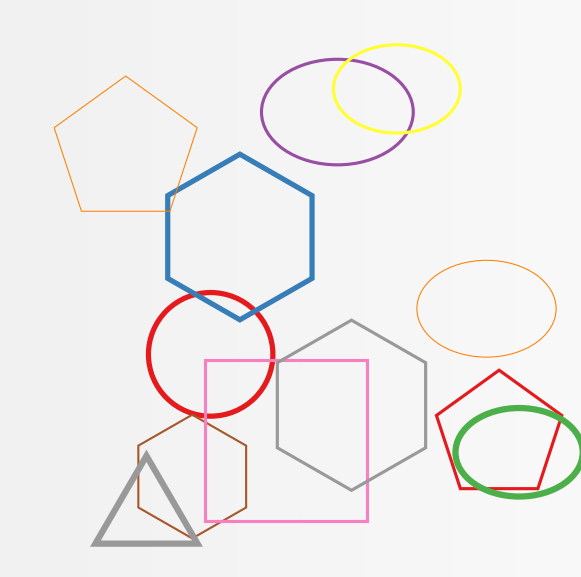[{"shape": "pentagon", "thickness": 1.5, "radius": 0.57, "center": [0.859, 0.245]}, {"shape": "circle", "thickness": 2.5, "radius": 0.54, "center": [0.362, 0.386]}, {"shape": "hexagon", "thickness": 2.5, "radius": 0.72, "center": [0.413, 0.589]}, {"shape": "oval", "thickness": 3, "radius": 0.55, "center": [0.893, 0.216]}, {"shape": "oval", "thickness": 1.5, "radius": 0.65, "center": [0.58, 0.805]}, {"shape": "pentagon", "thickness": 0.5, "radius": 0.65, "center": [0.216, 0.738]}, {"shape": "oval", "thickness": 0.5, "radius": 0.6, "center": [0.837, 0.465]}, {"shape": "oval", "thickness": 1.5, "radius": 0.55, "center": [0.683, 0.845]}, {"shape": "hexagon", "thickness": 1, "radius": 0.54, "center": [0.331, 0.174]}, {"shape": "square", "thickness": 1.5, "radius": 0.7, "center": [0.492, 0.236]}, {"shape": "triangle", "thickness": 3, "radius": 0.51, "center": [0.252, 0.108]}, {"shape": "hexagon", "thickness": 1.5, "radius": 0.74, "center": [0.605, 0.297]}]